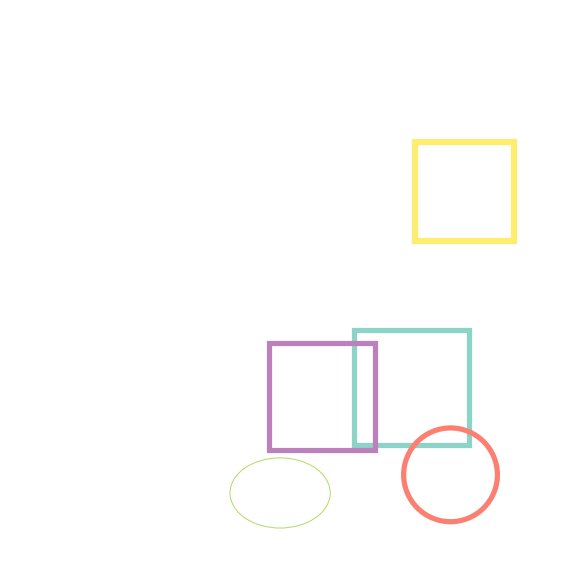[{"shape": "square", "thickness": 2.5, "radius": 0.5, "center": [0.712, 0.327]}, {"shape": "circle", "thickness": 2.5, "radius": 0.41, "center": [0.78, 0.177]}, {"shape": "oval", "thickness": 0.5, "radius": 0.43, "center": [0.485, 0.146]}, {"shape": "square", "thickness": 2.5, "radius": 0.46, "center": [0.557, 0.313]}, {"shape": "square", "thickness": 3, "radius": 0.43, "center": [0.804, 0.668]}]